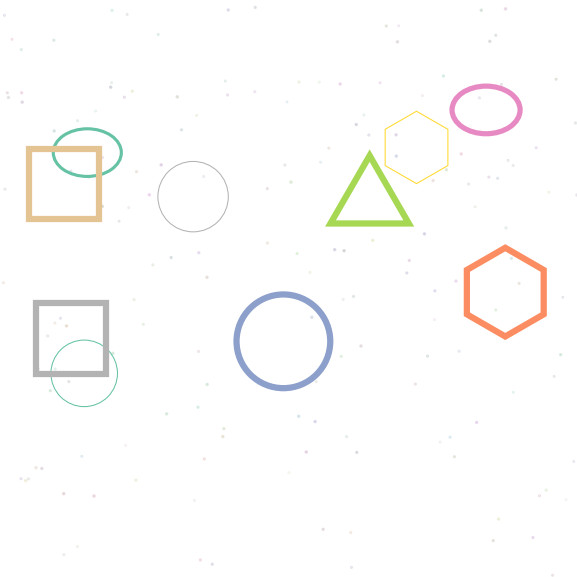[{"shape": "circle", "thickness": 0.5, "radius": 0.29, "center": [0.146, 0.353]}, {"shape": "oval", "thickness": 1.5, "radius": 0.29, "center": [0.151, 0.735]}, {"shape": "hexagon", "thickness": 3, "radius": 0.38, "center": [0.875, 0.493]}, {"shape": "circle", "thickness": 3, "radius": 0.41, "center": [0.491, 0.408]}, {"shape": "oval", "thickness": 2.5, "radius": 0.29, "center": [0.842, 0.809]}, {"shape": "triangle", "thickness": 3, "radius": 0.39, "center": [0.64, 0.651]}, {"shape": "hexagon", "thickness": 0.5, "radius": 0.31, "center": [0.721, 0.744]}, {"shape": "square", "thickness": 3, "radius": 0.3, "center": [0.11, 0.68]}, {"shape": "square", "thickness": 3, "radius": 0.3, "center": [0.123, 0.413]}, {"shape": "circle", "thickness": 0.5, "radius": 0.3, "center": [0.334, 0.659]}]